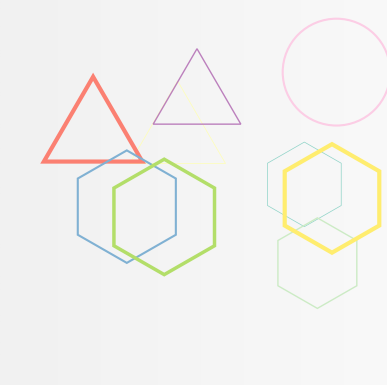[{"shape": "hexagon", "thickness": 0.5, "radius": 0.55, "center": [0.785, 0.521]}, {"shape": "triangle", "thickness": 0.5, "radius": 0.71, "center": [0.458, 0.647]}, {"shape": "triangle", "thickness": 3, "radius": 0.73, "center": [0.24, 0.654]}, {"shape": "hexagon", "thickness": 1.5, "radius": 0.73, "center": [0.327, 0.463]}, {"shape": "hexagon", "thickness": 2.5, "radius": 0.75, "center": [0.424, 0.437]}, {"shape": "circle", "thickness": 1.5, "radius": 0.69, "center": [0.868, 0.813]}, {"shape": "triangle", "thickness": 1, "radius": 0.65, "center": [0.508, 0.743]}, {"shape": "hexagon", "thickness": 1, "radius": 0.59, "center": [0.819, 0.317]}, {"shape": "hexagon", "thickness": 3, "radius": 0.7, "center": [0.857, 0.485]}]